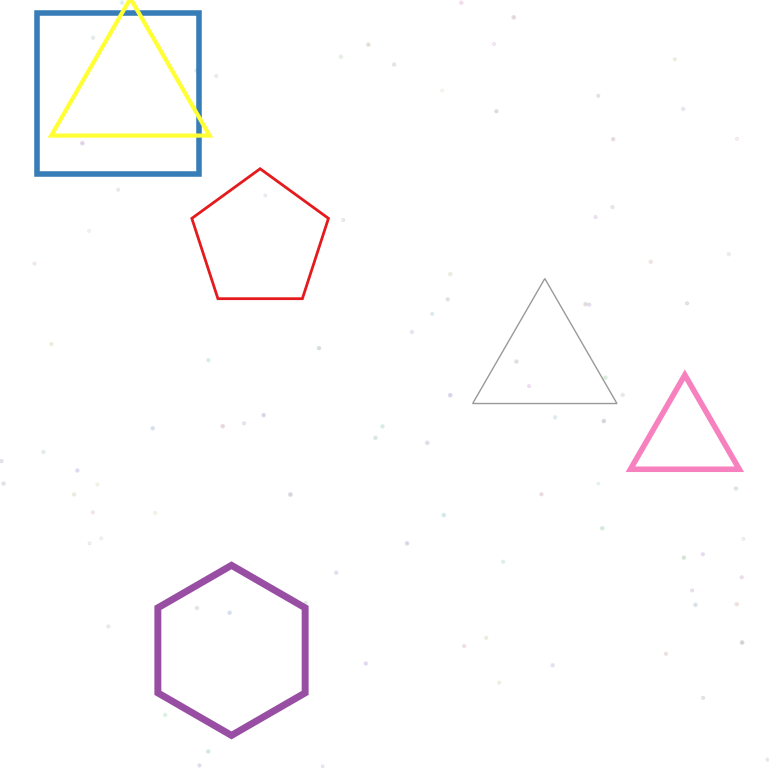[{"shape": "pentagon", "thickness": 1, "radius": 0.47, "center": [0.338, 0.688]}, {"shape": "square", "thickness": 2, "radius": 0.52, "center": [0.153, 0.879]}, {"shape": "hexagon", "thickness": 2.5, "radius": 0.55, "center": [0.301, 0.155]}, {"shape": "triangle", "thickness": 1.5, "radius": 0.59, "center": [0.169, 0.883]}, {"shape": "triangle", "thickness": 2, "radius": 0.41, "center": [0.889, 0.431]}, {"shape": "triangle", "thickness": 0.5, "radius": 0.54, "center": [0.708, 0.53]}]